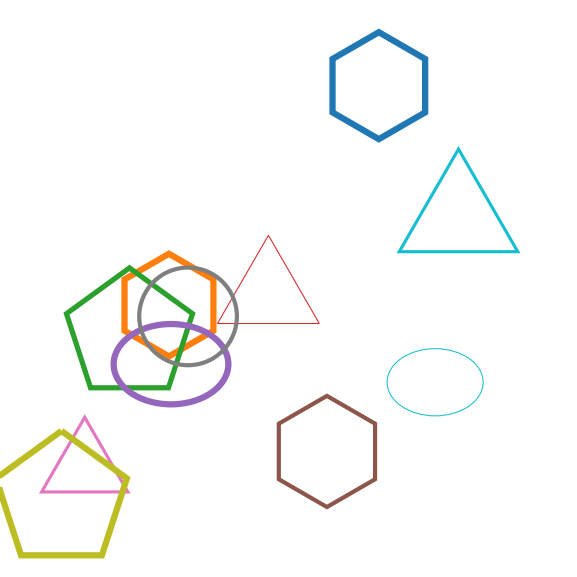[{"shape": "hexagon", "thickness": 3, "radius": 0.46, "center": [0.656, 0.851]}, {"shape": "hexagon", "thickness": 3, "radius": 0.44, "center": [0.293, 0.471]}, {"shape": "pentagon", "thickness": 2.5, "radius": 0.57, "center": [0.224, 0.421]}, {"shape": "triangle", "thickness": 0.5, "radius": 0.51, "center": [0.465, 0.49]}, {"shape": "oval", "thickness": 3, "radius": 0.5, "center": [0.296, 0.369]}, {"shape": "hexagon", "thickness": 2, "radius": 0.48, "center": [0.566, 0.217]}, {"shape": "triangle", "thickness": 1.5, "radius": 0.43, "center": [0.147, 0.19]}, {"shape": "circle", "thickness": 2, "radius": 0.42, "center": [0.326, 0.451]}, {"shape": "pentagon", "thickness": 3, "radius": 0.6, "center": [0.106, 0.134]}, {"shape": "triangle", "thickness": 1.5, "radius": 0.59, "center": [0.794, 0.623]}, {"shape": "oval", "thickness": 0.5, "radius": 0.42, "center": [0.753, 0.337]}]